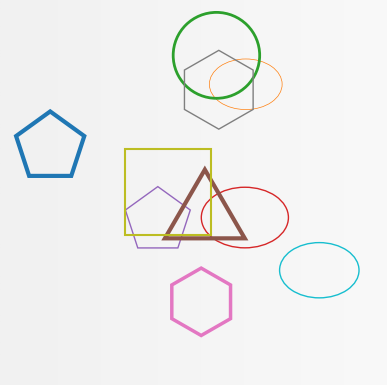[{"shape": "pentagon", "thickness": 3, "radius": 0.46, "center": [0.13, 0.618]}, {"shape": "oval", "thickness": 0.5, "radius": 0.47, "center": [0.634, 0.781]}, {"shape": "circle", "thickness": 2, "radius": 0.56, "center": [0.559, 0.856]}, {"shape": "oval", "thickness": 1, "radius": 0.56, "center": [0.632, 0.435]}, {"shape": "pentagon", "thickness": 1, "radius": 0.44, "center": [0.407, 0.427]}, {"shape": "triangle", "thickness": 3, "radius": 0.59, "center": [0.529, 0.44]}, {"shape": "hexagon", "thickness": 2.5, "radius": 0.44, "center": [0.519, 0.216]}, {"shape": "hexagon", "thickness": 1, "radius": 0.51, "center": [0.565, 0.767]}, {"shape": "square", "thickness": 1.5, "radius": 0.56, "center": [0.433, 0.5]}, {"shape": "oval", "thickness": 1, "radius": 0.51, "center": [0.824, 0.298]}]